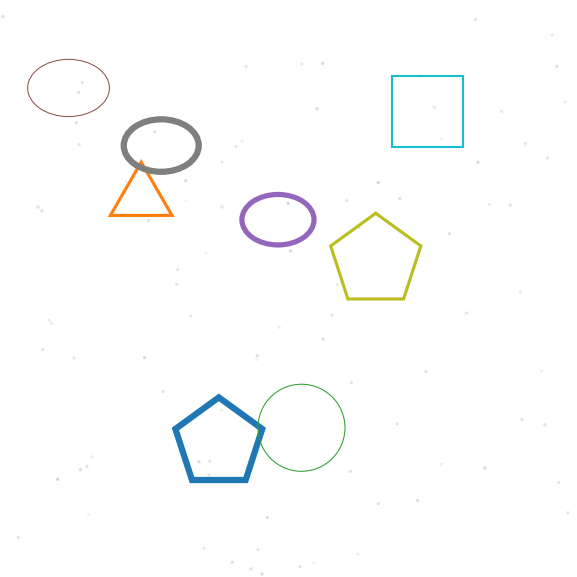[{"shape": "pentagon", "thickness": 3, "radius": 0.4, "center": [0.379, 0.232]}, {"shape": "triangle", "thickness": 1.5, "radius": 0.31, "center": [0.244, 0.657]}, {"shape": "circle", "thickness": 0.5, "radius": 0.38, "center": [0.522, 0.258]}, {"shape": "oval", "thickness": 2.5, "radius": 0.31, "center": [0.481, 0.619]}, {"shape": "oval", "thickness": 0.5, "radius": 0.35, "center": [0.119, 0.847]}, {"shape": "oval", "thickness": 3, "radius": 0.32, "center": [0.279, 0.747]}, {"shape": "pentagon", "thickness": 1.5, "radius": 0.41, "center": [0.651, 0.548]}, {"shape": "square", "thickness": 1, "radius": 0.31, "center": [0.741, 0.806]}]